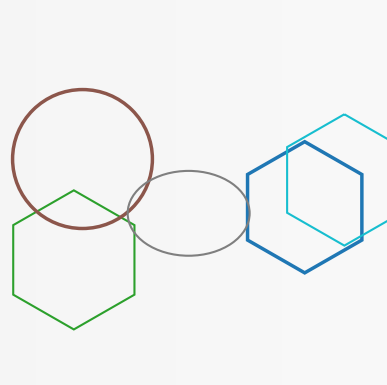[{"shape": "hexagon", "thickness": 2.5, "radius": 0.85, "center": [0.786, 0.462]}, {"shape": "hexagon", "thickness": 1.5, "radius": 0.9, "center": [0.191, 0.325]}, {"shape": "circle", "thickness": 2.5, "radius": 0.9, "center": [0.213, 0.587]}, {"shape": "oval", "thickness": 1.5, "radius": 0.79, "center": [0.487, 0.446]}, {"shape": "hexagon", "thickness": 1.5, "radius": 0.85, "center": [0.889, 0.533]}]